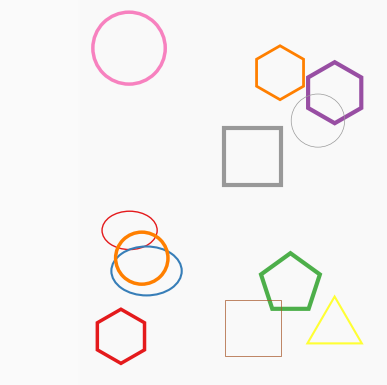[{"shape": "hexagon", "thickness": 2.5, "radius": 0.35, "center": [0.312, 0.126]}, {"shape": "oval", "thickness": 1, "radius": 0.36, "center": [0.334, 0.402]}, {"shape": "oval", "thickness": 1.5, "radius": 0.45, "center": [0.378, 0.296]}, {"shape": "pentagon", "thickness": 3, "radius": 0.4, "center": [0.75, 0.262]}, {"shape": "hexagon", "thickness": 3, "radius": 0.4, "center": [0.864, 0.759]}, {"shape": "circle", "thickness": 2.5, "radius": 0.34, "center": [0.366, 0.329]}, {"shape": "hexagon", "thickness": 2, "radius": 0.35, "center": [0.723, 0.811]}, {"shape": "triangle", "thickness": 1.5, "radius": 0.41, "center": [0.864, 0.149]}, {"shape": "square", "thickness": 0.5, "radius": 0.36, "center": [0.653, 0.149]}, {"shape": "circle", "thickness": 2.5, "radius": 0.47, "center": [0.333, 0.875]}, {"shape": "square", "thickness": 3, "radius": 0.37, "center": [0.651, 0.594]}, {"shape": "circle", "thickness": 0.5, "radius": 0.35, "center": [0.821, 0.687]}]